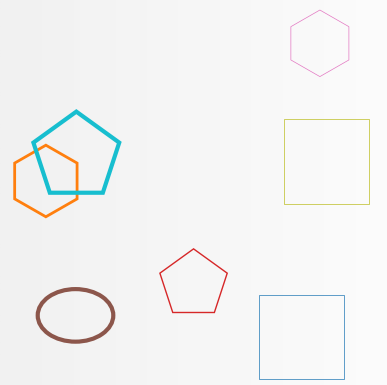[{"shape": "square", "thickness": 0.5, "radius": 0.55, "center": [0.778, 0.125]}, {"shape": "hexagon", "thickness": 2, "radius": 0.46, "center": [0.118, 0.53]}, {"shape": "pentagon", "thickness": 1, "radius": 0.46, "center": [0.5, 0.262]}, {"shape": "oval", "thickness": 3, "radius": 0.49, "center": [0.195, 0.181]}, {"shape": "hexagon", "thickness": 0.5, "radius": 0.43, "center": [0.825, 0.888]}, {"shape": "square", "thickness": 0.5, "radius": 0.55, "center": [0.843, 0.581]}, {"shape": "pentagon", "thickness": 3, "radius": 0.58, "center": [0.197, 0.594]}]